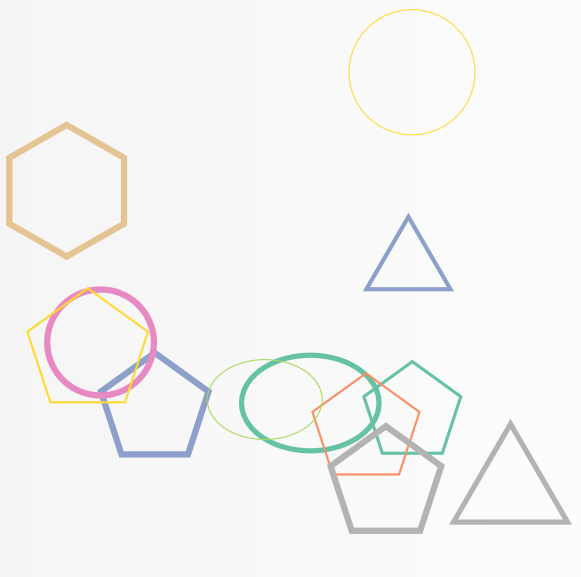[{"shape": "pentagon", "thickness": 1.5, "radius": 0.44, "center": [0.709, 0.285]}, {"shape": "oval", "thickness": 2.5, "radius": 0.59, "center": [0.534, 0.301]}, {"shape": "pentagon", "thickness": 1, "radius": 0.48, "center": [0.63, 0.256]}, {"shape": "pentagon", "thickness": 3, "radius": 0.49, "center": [0.266, 0.291]}, {"shape": "triangle", "thickness": 2, "radius": 0.42, "center": [0.703, 0.54]}, {"shape": "circle", "thickness": 3, "radius": 0.46, "center": [0.173, 0.406]}, {"shape": "oval", "thickness": 0.5, "radius": 0.49, "center": [0.456, 0.307]}, {"shape": "pentagon", "thickness": 1, "radius": 0.55, "center": [0.151, 0.391]}, {"shape": "circle", "thickness": 0.5, "radius": 0.54, "center": [0.709, 0.874]}, {"shape": "hexagon", "thickness": 3, "radius": 0.57, "center": [0.115, 0.669]}, {"shape": "pentagon", "thickness": 3, "radius": 0.5, "center": [0.664, 0.161]}, {"shape": "triangle", "thickness": 2.5, "radius": 0.57, "center": [0.878, 0.152]}]